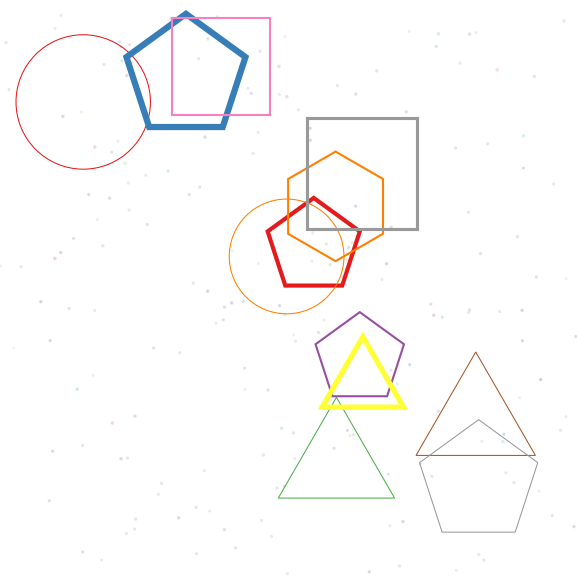[{"shape": "pentagon", "thickness": 2, "radius": 0.42, "center": [0.543, 0.572]}, {"shape": "circle", "thickness": 0.5, "radius": 0.58, "center": [0.144, 0.823]}, {"shape": "pentagon", "thickness": 3, "radius": 0.54, "center": [0.322, 0.867]}, {"shape": "triangle", "thickness": 0.5, "radius": 0.58, "center": [0.583, 0.195]}, {"shape": "pentagon", "thickness": 1, "radius": 0.4, "center": [0.623, 0.378]}, {"shape": "circle", "thickness": 0.5, "radius": 0.5, "center": [0.496, 0.555]}, {"shape": "hexagon", "thickness": 1, "radius": 0.47, "center": [0.581, 0.642]}, {"shape": "triangle", "thickness": 2.5, "radius": 0.41, "center": [0.628, 0.335]}, {"shape": "triangle", "thickness": 0.5, "radius": 0.6, "center": [0.824, 0.27]}, {"shape": "square", "thickness": 1, "radius": 0.42, "center": [0.383, 0.884]}, {"shape": "pentagon", "thickness": 0.5, "radius": 0.54, "center": [0.829, 0.165]}, {"shape": "square", "thickness": 1.5, "radius": 0.48, "center": [0.627, 0.699]}]